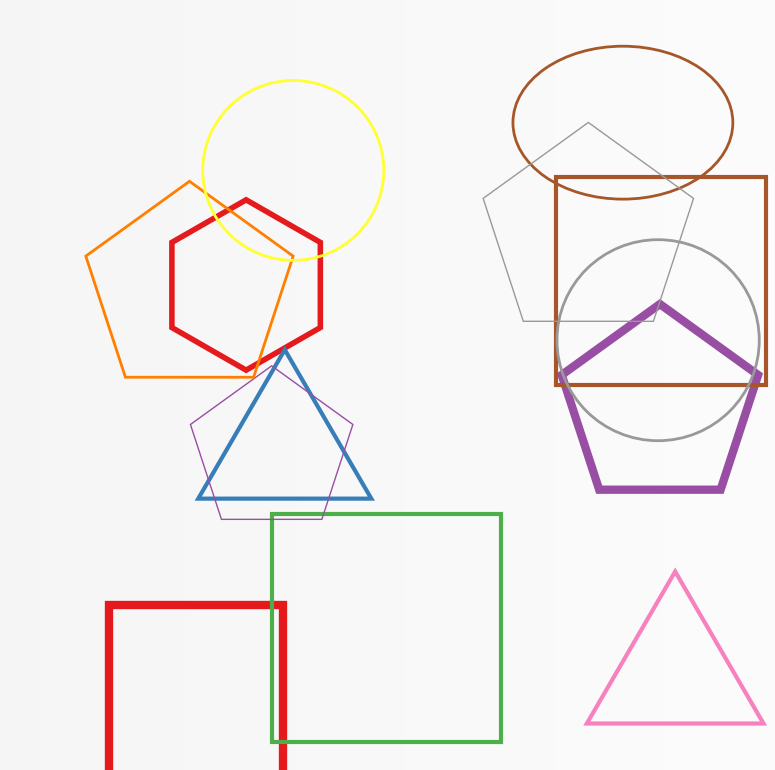[{"shape": "square", "thickness": 3, "radius": 0.56, "center": [0.252, 0.101]}, {"shape": "hexagon", "thickness": 2, "radius": 0.55, "center": [0.318, 0.63]}, {"shape": "triangle", "thickness": 1.5, "radius": 0.64, "center": [0.367, 0.417]}, {"shape": "square", "thickness": 1.5, "radius": 0.74, "center": [0.499, 0.184]}, {"shape": "pentagon", "thickness": 0.5, "radius": 0.55, "center": [0.351, 0.415]}, {"shape": "pentagon", "thickness": 3, "radius": 0.67, "center": [0.851, 0.472]}, {"shape": "pentagon", "thickness": 1, "radius": 0.7, "center": [0.245, 0.624]}, {"shape": "circle", "thickness": 1, "radius": 0.58, "center": [0.378, 0.779]}, {"shape": "square", "thickness": 1.5, "radius": 0.68, "center": [0.853, 0.635]}, {"shape": "oval", "thickness": 1, "radius": 0.71, "center": [0.804, 0.841]}, {"shape": "triangle", "thickness": 1.5, "radius": 0.66, "center": [0.871, 0.126]}, {"shape": "circle", "thickness": 1, "radius": 0.65, "center": [0.849, 0.558]}, {"shape": "pentagon", "thickness": 0.5, "radius": 0.71, "center": [0.759, 0.698]}]